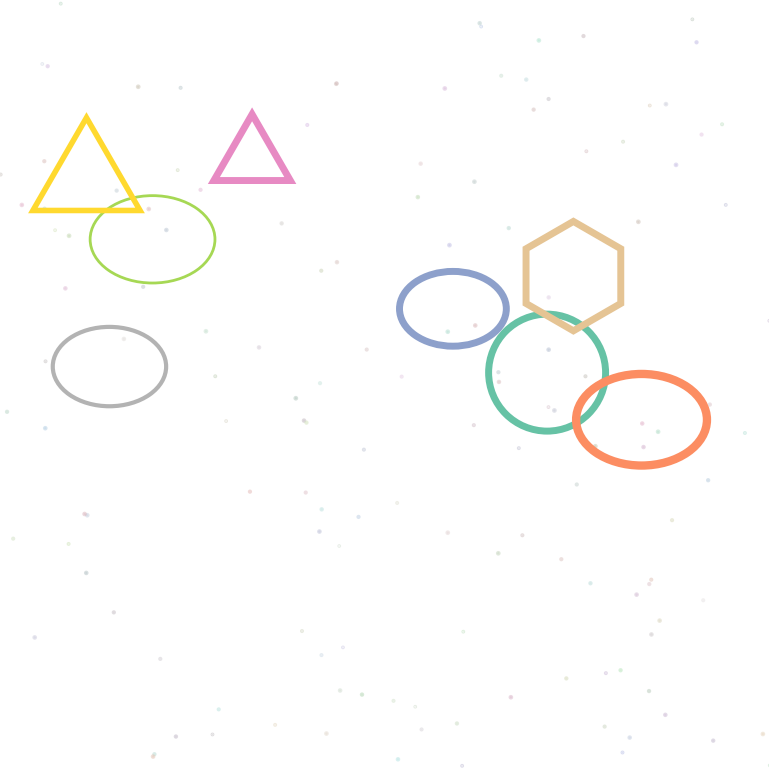[{"shape": "circle", "thickness": 2.5, "radius": 0.38, "center": [0.711, 0.516]}, {"shape": "oval", "thickness": 3, "radius": 0.42, "center": [0.833, 0.455]}, {"shape": "oval", "thickness": 2.5, "radius": 0.35, "center": [0.588, 0.599]}, {"shape": "triangle", "thickness": 2.5, "radius": 0.29, "center": [0.327, 0.794]}, {"shape": "oval", "thickness": 1, "radius": 0.41, "center": [0.198, 0.689]}, {"shape": "triangle", "thickness": 2, "radius": 0.4, "center": [0.112, 0.767]}, {"shape": "hexagon", "thickness": 2.5, "radius": 0.36, "center": [0.745, 0.641]}, {"shape": "oval", "thickness": 1.5, "radius": 0.37, "center": [0.142, 0.524]}]